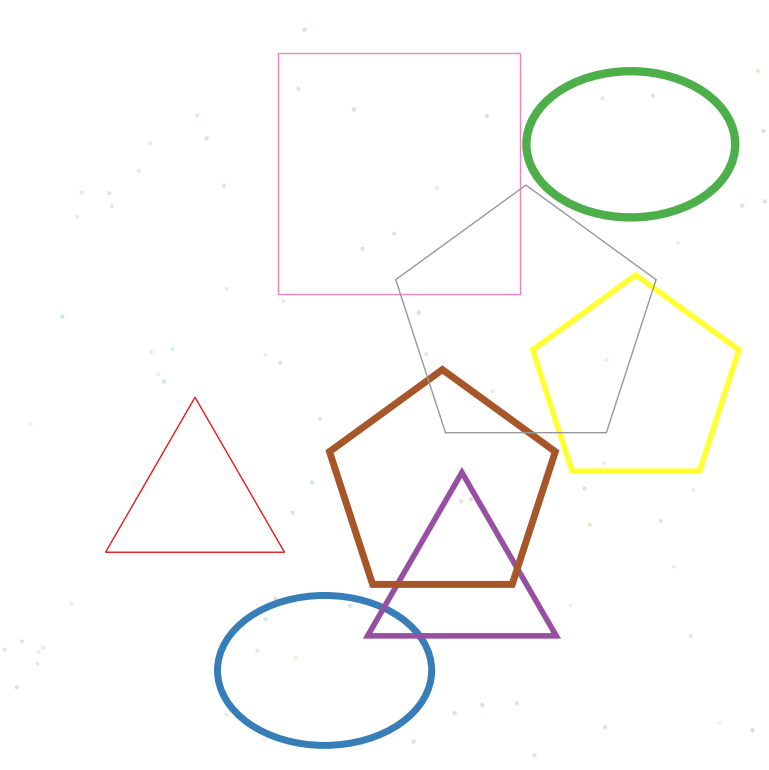[{"shape": "triangle", "thickness": 0.5, "radius": 0.67, "center": [0.253, 0.35]}, {"shape": "oval", "thickness": 2.5, "radius": 0.7, "center": [0.422, 0.129]}, {"shape": "oval", "thickness": 3, "radius": 0.68, "center": [0.819, 0.813]}, {"shape": "triangle", "thickness": 2, "radius": 0.71, "center": [0.6, 0.245]}, {"shape": "pentagon", "thickness": 2, "radius": 0.7, "center": [0.826, 0.502]}, {"shape": "pentagon", "thickness": 2.5, "radius": 0.77, "center": [0.575, 0.366]}, {"shape": "square", "thickness": 0.5, "radius": 0.78, "center": [0.518, 0.775]}, {"shape": "pentagon", "thickness": 0.5, "radius": 0.89, "center": [0.683, 0.582]}]